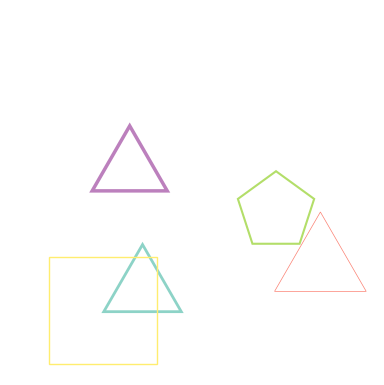[{"shape": "triangle", "thickness": 2, "radius": 0.58, "center": [0.37, 0.249]}, {"shape": "triangle", "thickness": 0.5, "radius": 0.69, "center": [0.832, 0.312]}, {"shape": "pentagon", "thickness": 1.5, "radius": 0.52, "center": [0.717, 0.451]}, {"shape": "triangle", "thickness": 2.5, "radius": 0.56, "center": [0.337, 0.56]}, {"shape": "square", "thickness": 1, "radius": 0.7, "center": [0.268, 0.193]}]